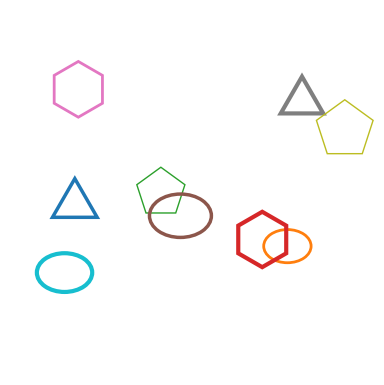[{"shape": "triangle", "thickness": 2.5, "radius": 0.33, "center": [0.194, 0.469]}, {"shape": "oval", "thickness": 2, "radius": 0.31, "center": [0.746, 0.361]}, {"shape": "pentagon", "thickness": 1, "radius": 0.33, "center": [0.418, 0.5]}, {"shape": "hexagon", "thickness": 3, "radius": 0.36, "center": [0.681, 0.378]}, {"shape": "oval", "thickness": 2.5, "radius": 0.4, "center": [0.469, 0.44]}, {"shape": "hexagon", "thickness": 2, "radius": 0.36, "center": [0.203, 0.768]}, {"shape": "triangle", "thickness": 3, "radius": 0.32, "center": [0.784, 0.737]}, {"shape": "pentagon", "thickness": 1, "radius": 0.39, "center": [0.895, 0.663]}, {"shape": "oval", "thickness": 3, "radius": 0.36, "center": [0.168, 0.292]}]